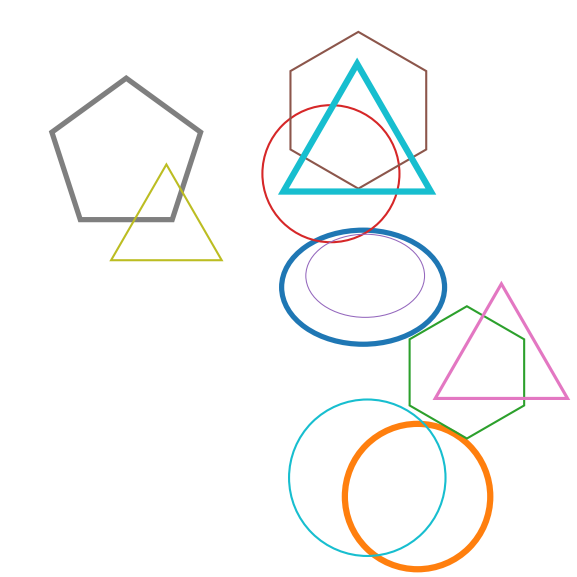[{"shape": "oval", "thickness": 2.5, "radius": 0.71, "center": [0.629, 0.502]}, {"shape": "circle", "thickness": 3, "radius": 0.63, "center": [0.723, 0.139]}, {"shape": "hexagon", "thickness": 1, "radius": 0.57, "center": [0.808, 0.354]}, {"shape": "circle", "thickness": 1, "radius": 0.59, "center": [0.573, 0.698]}, {"shape": "oval", "thickness": 0.5, "radius": 0.51, "center": [0.632, 0.522]}, {"shape": "hexagon", "thickness": 1, "radius": 0.68, "center": [0.621, 0.808]}, {"shape": "triangle", "thickness": 1.5, "radius": 0.66, "center": [0.868, 0.375]}, {"shape": "pentagon", "thickness": 2.5, "radius": 0.68, "center": [0.219, 0.728]}, {"shape": "triangle", "thickness": 1, "radius": 0.55, "center": [0.288, 0.604]}, {"shape": "circle", "thickness": 1, "radius": 0.68, "center": [0.636, 0.172]}, {"shape": "triangle", "thickness": 3, "radius": 0.74, "center": [0.618, 0.741]}]